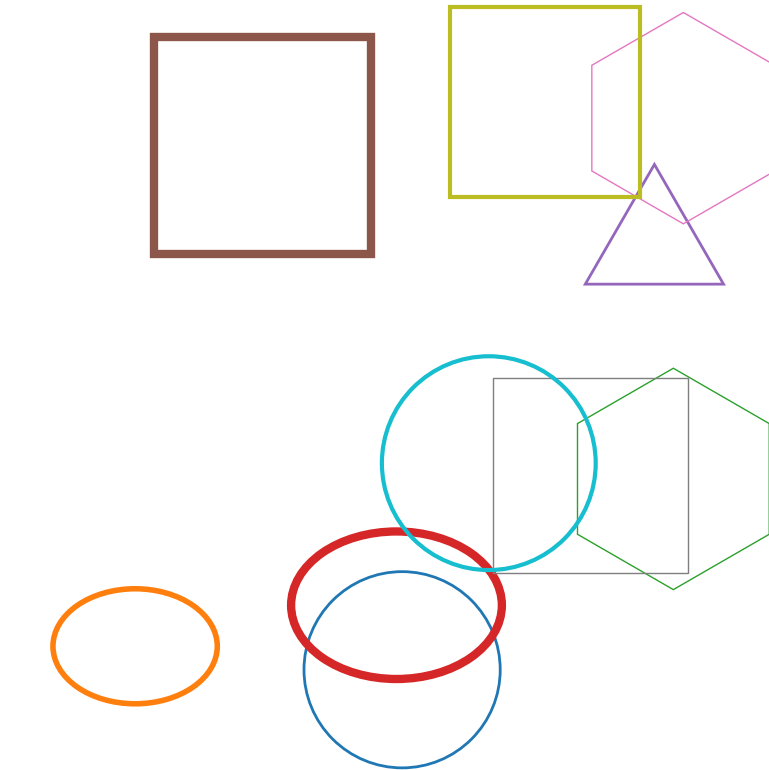[{"shape": "circle", "thickness": 1, "radius": 0.64, "center": [0.522, 0.13]}, {"shape": "oval", "thickness": 2, "radius": 0.53, "center": [0.175, 0.161]}, {"shape": "hexagon", "thickness": 0.5, "radius": 0.72, "center": [0.874, 0.378]}, {"shape": "oval", "thickness": 3, "radius": 0.68, "center": [0.515, 0.214]}, {"shape": "triangle", "thickness": 1, "radius": 0.52, "center": [0.85, 0.683]}, {"shape": "square", "thickness": 3, "radius": 0.71, "center": [0.341, 0.811]}, {"shape": "hexagon", "thickness": 0.5, "radius": 0.69, "center": [0.887, 0.847]}, {"shape": "square", "thickness": 0.5, "radius": 0.63, "center": [0.766, 0.383]}, {"shape": "square", "thickness": 1.5, "radius": 0.62, "center": [0.707, 0.868]}, {"shape": "circle", "thickness": 1.5, "radius": 0.69, "center": [0.635, 0.398]}]